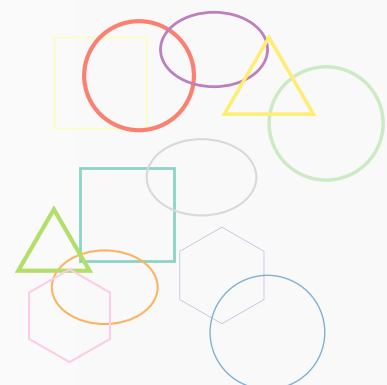[{"shape": "square", "thickness": 2, "radius": 0.6, "center": [0.328, 0.443]}, {"shape": "square", "thickness": 1, "radius": 0.59, "center": [0.258, 0.786]}, {"shape": "hexagon", "thickness": 0.5, "radius": 0.63, "center": [0.573, 0.285]}, {"shape": "circle", "thickness": 3, "radius": 0.71, "center": [0.359, 0.803]}, {"shape": "circle", "thickness": 1, "radius": 0.74, "center": [0.69, 0.137]}, {"shape": "oval", "thickness": 1.5, "radius": 0.68, "center": [0.27, 0.254]}, {"shape": "triangle", "thickness": 3, "radius": 0.53, "center": [0.139, 0.35]}, {"shape": "hexagon", "thickness": 1.5, "radius": 0.6, "center": [0.179, 0.18]}, {"shape": "oval", "thickness": 1.5, "radius": 0.71, "center": [0.52, 0.54]}, {"shape": "oval", "thickness": 2, "radius": 0.69, "center": [0.552, 0.871]}, {"shape": "circle", "thickness": 2.5, "radius": 0.74, "center": [0.842, 0.679]}, {"shape": "triangle", "thickness": 2.5, "radius": 0.66, "center": [0.694, 0.77]}]